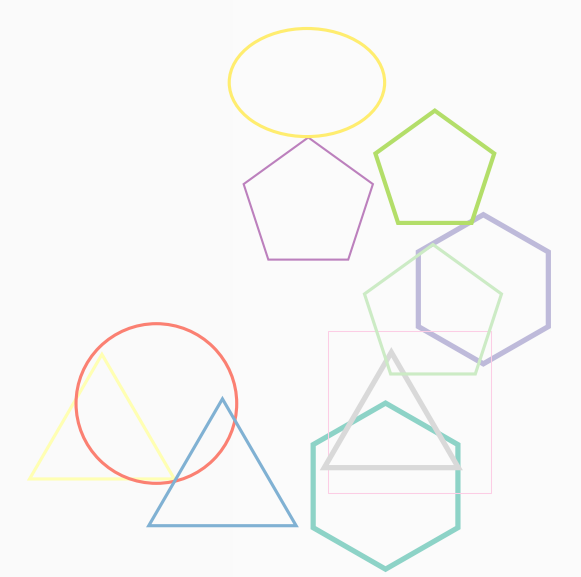[{"shape": "hexagon", "thickness": 2.5, "radius": 0.72, "center": [0.663, 0.157]}, {"shape": "triangle", "thickness": 1.5, "radius": 0.72, "center": [0.175, 0.242]}, {"shape": "hexagon", "thickness": 2.5, "radius": 0.65, "center": [0.832, 0.498]}, {"shape": "circle", "thickness": 1.5, "radius": 0.69, "center": [0.269, 0.3]}, {"shape": "triangle", "thickness": 1.5, "radius": 0.73, "center": [0.383, 0.162]}, {"shape": "pentagon", "thickness": 2, "radius": 0.54, "center": [0.748, 0.7]}, {"shape": "square", "thickness": 0.5, "radius": 0.7, "center": [0.704, 0.286]}, {"shape": "triangle", "thickness": 2.5, "radius": 0.67, "center": [0.673, 0.256]}, {"shape": "pentagon", "thickness": 1, "radius": 0.58, "center": [0.53, 0.644]}, {"shape": "pentagon", "thickness": 1.5, "radius": 0.62, "center": [0.745, 0.452]}, {"shape": "oval", "thickness": 1.5, "radius": 0.67, "center": [0.528, 0.856]}]